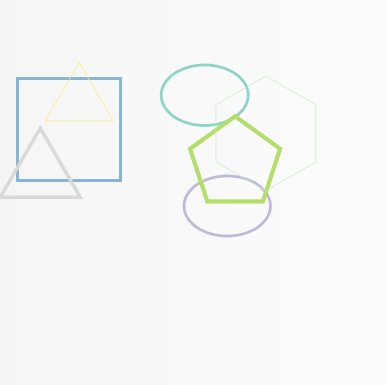[{"shape": "oval", "thickness": 2, "radius": 0.56, "center": [0.528, 0.753]}, {"shape": "oval", "thickness": 2, "radius": 0.56, "center": [0.586, 0.465]}, {"shape": "square", "thickness": 2, "radius": 0.66, "center": [0.177, 0.666]}, {"shape": "pentagon", "thickness": 3, "radius": 0.61, "center": [0.607, 0.576]}, {"shape": "triangle", "thickness": 2.5, "radius": 0.6, "center": [0.104, 0.547]}, {"shape": "hexagon", "thickness": 0.5, "radius": 0.74, "center": [0.686, 0.654]}, {"shape": "triangle", "thickness": 0.5, "radius": 0.51, "center": [0.204, 0.736]}]